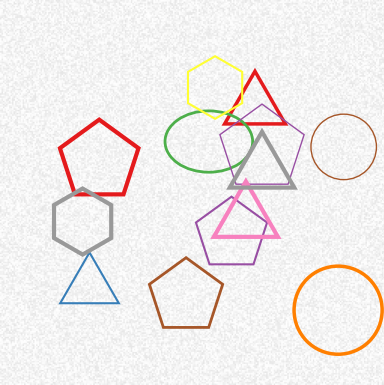[{"shape": "pentagon", "thickness": 3, "radius": 0.54, "center": [0.258, 0.582]}, {"shape": "triangle", "thickness": 2.5, "radius": 0.46, "center": [0.662, 0.724]}, {"shape": "triangle", "thickness": 1.5, "radius": 0.44, "center": [0.233, 0.256]}, {"shape": "oval", "thickness": 2, "radius": 0.57, "center": [0.542, 0.632]}, {"shape": "pentagon", "thickness": 1, "radius": 0.57, "center": [0.681, 0.615]}, {"shape": "pentagon", "thickness": 1.5, "radius": 0.49, "center": [0.601, 0.392]}, {"shape": "circle", "thickness": 2.5, "radius": 0.57, "center": [0.878, 0.194]}, {"shape": "hexagon", "thickness": 1.5, "radius": 0.41, "center": [0.559, 0.773]}, {"shape": "circle", "thickness": 1, "radius": 0.43, "center": [0.893, 0.618]}, {"shape": "pentagon", "thickness": 2, "radius": 0.5, "center": [0.483, 0.231]}, {"shape": "triangle", "thickness": 3, "radius": 0.48, "center": [0.639, 0.433]}, {"shape": "hexagon", "thickness": 3, "radius": 0.43, "center": [0.215, 0.425]}, {"shape": "triangle", "thickness": 3, "radius": 0.48, "center": [0.681, 0.561]}]